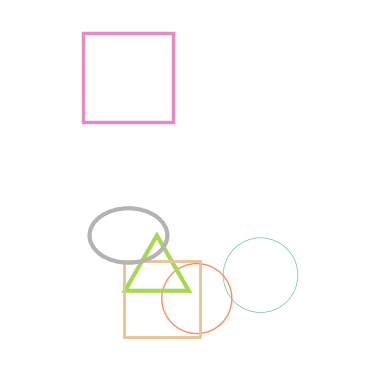[{"shape": "circle", "thickness": 0.5, "radius": 0.48, "center": [0.677, 0.285]}, {"shape": "circle", "thickness": 1, "radius": 0.45, "center": [0.511, 0.224]}, {"shape": "square", "thickness": 2.5, "radius": 0.58, "center": [0.332, 0.798]}, {"shape": "triangle", "thickness": 3, "radius": 0.48, "center": [0.407, 0.293]}, {"shape": "square", "thickness": 2, "radius": 0.49, "center": [0.421, 0.223]}, {"shape": "oval", "thickness": 3, "radius": 0.51, "center": [0.334, 0.388]}]